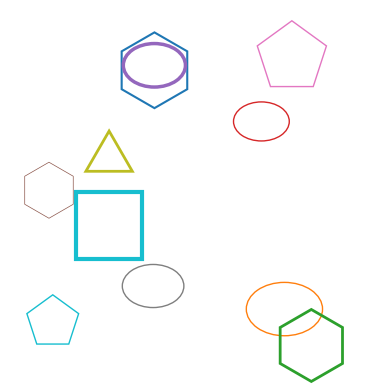[{"shape": "hexagon", "thickness": 1.5, "radius": 0.49, "center": [0.401, 0.817]}, {"shape": "oval", "thickness": 1, "radius": 0.5, "center": [0.739, 0.197]}, {"shape": "hexagon", "thickness": 2, "radius": 0.47, "center": [0.809, 0.103]}, {"shape": "oval", "thickness": 1, "radius": 0.36, "center": [0.679, 0.685]}, {"shape": "oval", "thickness": 2.5, "radius": 0.4, "center": [0.401, 0.83]}, {"shape": "hexagon", "thickness": 0.5, "radius": 0.36, "center": [0.127, 0.506]}, {"shape": "pentagon", "thickness": 1, "radius": 0.47, "center": [0.758, 0.852]}, {"shape": "oval", "thickness": 1, "radius": 0.4, "center": [0.398, 0.257]}, {"shape": "triangle", "thickness": 2, "radius": 0.35, "center": [0.283, 0.59]}, {"shape": "square", "thickness": 3, "radius": 0.43, "center": [0.283, 0.414]}, {"shape": "pentagon", "thickness": 1, "radius": 0.35, "center": [0.137, 0.164]}]